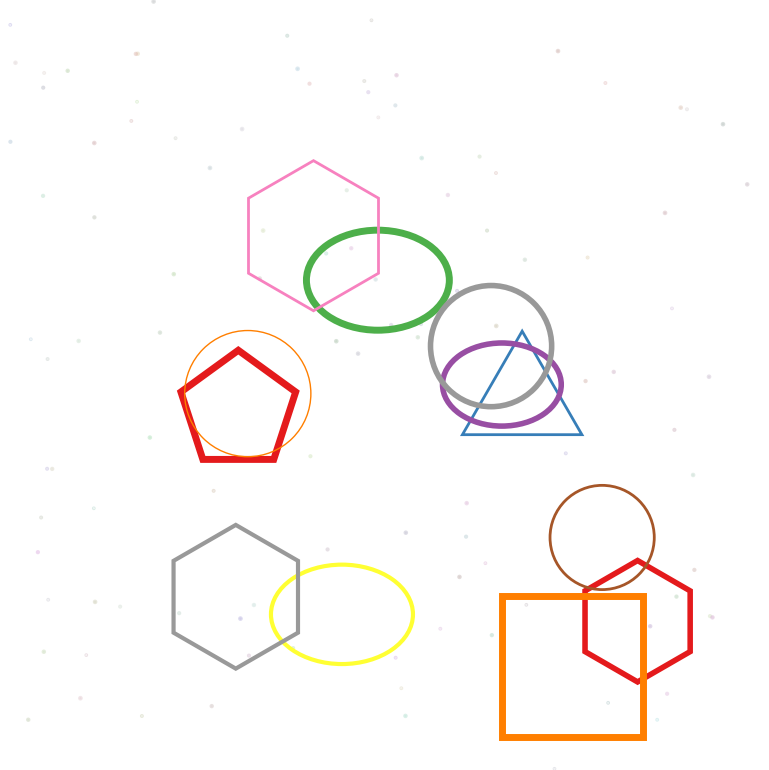[{"shape": "hexagon", "thickness": 2, "radius": 0.39, "center": [0.828, 0.193]}, {"shape": "pentagon", "thickness": 2.5, "radius": 0.39, "center": [0.309, 0.467]}, {"shape": "triangle", "thickness": 1, "radius": 0.45, "center": [0.678, 0.48]}, {"shape": "oval", "thickness": 2.5, "radius": 0.46, "center": [0.491, 0.636]}, {"shape": "oval", "thickness": 2, "radius": 0.39, "center": [0.652, 0.501]}, {"shape": "square", "thickness": 2.5, "radius": 0.46, "center": [0.743, 0.135]}, {"shape": "circle", "thickness": 0.5, "radius": 0.41, "center": [0.322, 0.489]}, {"shape": "oval", "thickness": 1.5, "radius": 0.46, "center": [0.444, 0.202]}, {"shape": "circle", "thickness": 1, "radius": 0.34, "center": [0.782, 0.302]}, {"shape": "hexagon", "thickness": 1, "radius": 0.49, "center": [0.407, 0.694]}, {"shape": "hexagon", "thickness": 1.5, "radius": 0.47, "center": [0.306, 0.225]}, {"shape": "circle", "thickness": 2, "radius": 0.39, "center": [0.638, 0.551]}]